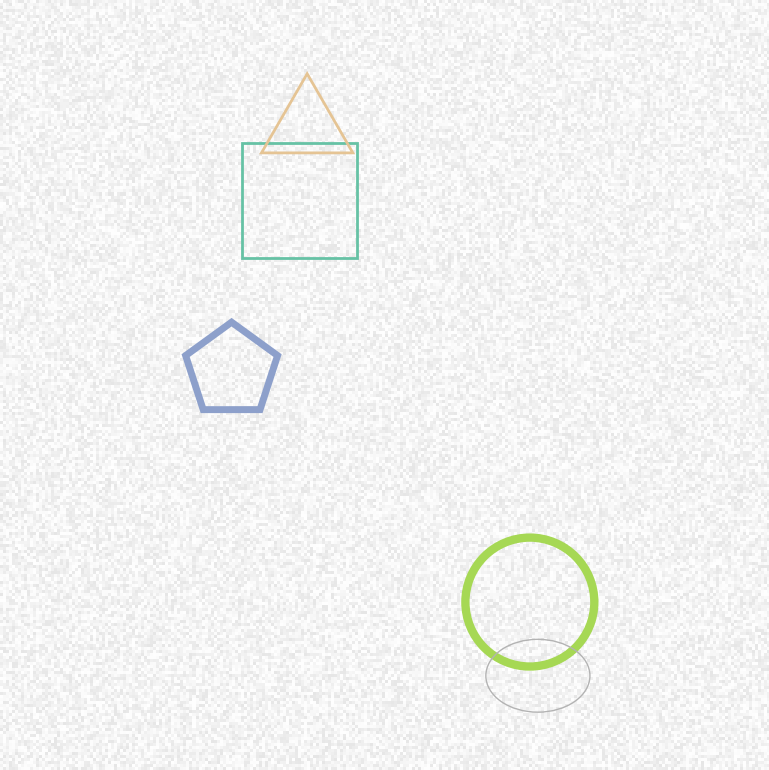[{"shape": "square", "thickness": 1, "radius": 0.37, "center": [0.389, 0.74]}, {"shape": "pentagon", "thickness": 2.5, "radius": 0.31, "center": [0.301, 0.519]}, {"shape": "circle", "thickness": 3, "radius": 0.42, "center": [0.688, 0.218]}, {"shape": "triangle", "thickness": 1, "radius": 0.34, "center": [0.399, 0.836]}, {"shape": "oval", "thickness": 0.5, "radius": 0.34, "center": [0.699, 0.122]}]